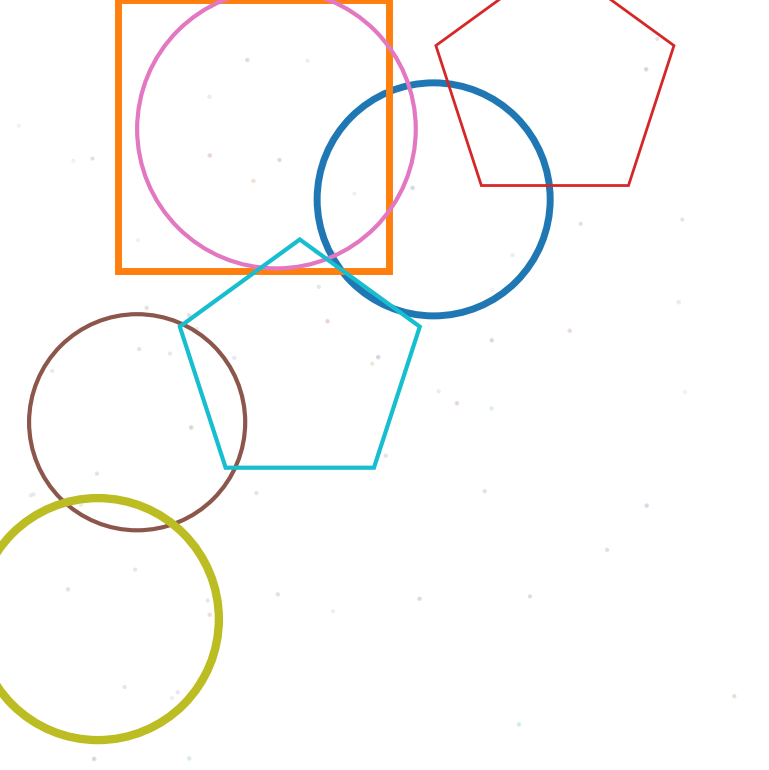[{"shape": "circle", "thickness": 2.5, "radius": 0.76, "center": [0.563, 0.741]}, {"shape": "square", "thickness": 2.5, "radius": 0.88, "center": [0.329, 0.824]}, {"shape": "pentagon", "thickness": 1, "radius": 0.81, "center": [0.721, 0.891]}, {"shape": "circle", "thickness": 1.5, "radius": 0.7, "center": [0.178, 0.452]}, {"shape": "circle", "thickness": 1.5, "radius": 0.9, "center": [0.359, 0.832]}, {"shape": "circle", "thickness": 3, "radius": 0.79, "center": [0.127, 0.196]}, {"shape": "pentagon", "thickness": 1.5, "radius": 0.82, "center": [0.389, 0.525]}]